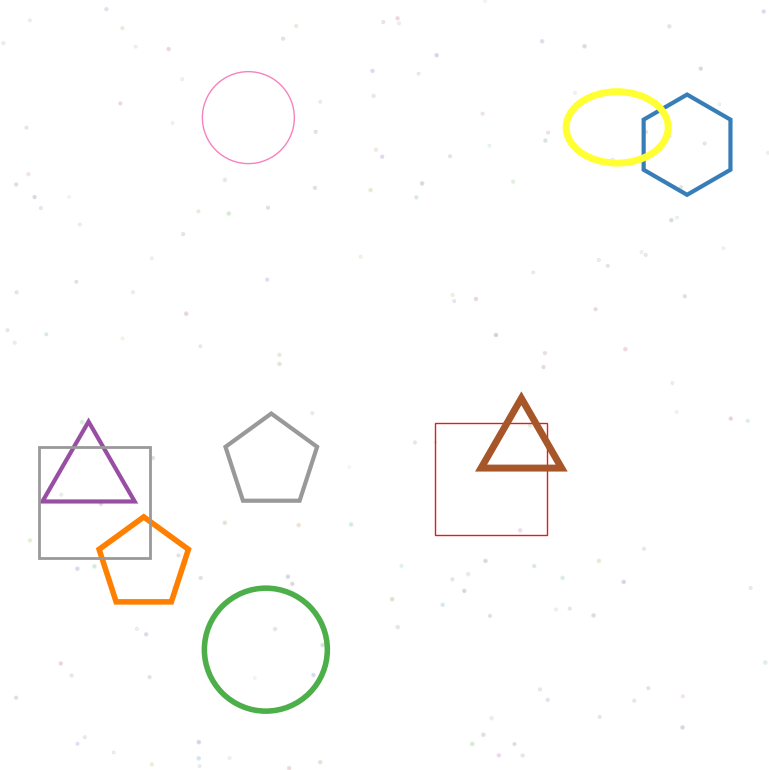[{"shape": "square", "thickness": 0.5, "radius": 0.36, "center": [0.637, 0.378]}, {"shape": "hexagon", "thickness": 1.5, "radius": 0.33, "center": [0.892, 0.812]}, {"shape": "circle", "thickness": 2, "radius": 0.4, "center": [0.345, 0.156]}, {"shape": "triangle", "thickness": 1.5, "radius": 0.35, "center": [0.115, 0.383]}, {"shape": "pentagon", "thickness": 2, "radius": 0.3, "center": [0.187, 0.268]}, {"shape": "oval", "thickness": 2.5, "radius": 0.33, "center": [0.802, 0.835]}, {"shape": "triangle", "thickness": 2.5, "radius": 0.3, "center": [0.677, 0.422]}, {"shape": "circle", "thickness": 0.5, "radius": 0.3, "center": [0.323, 0.847]}, {"shape": "square", "thickness": 1, "radius": 0.36, "center": [0.122, 0.347]}, {"shape": "pentagon", "thickness": 1.5, "radius": 0.31, "center": [0.352, 0.4]}]